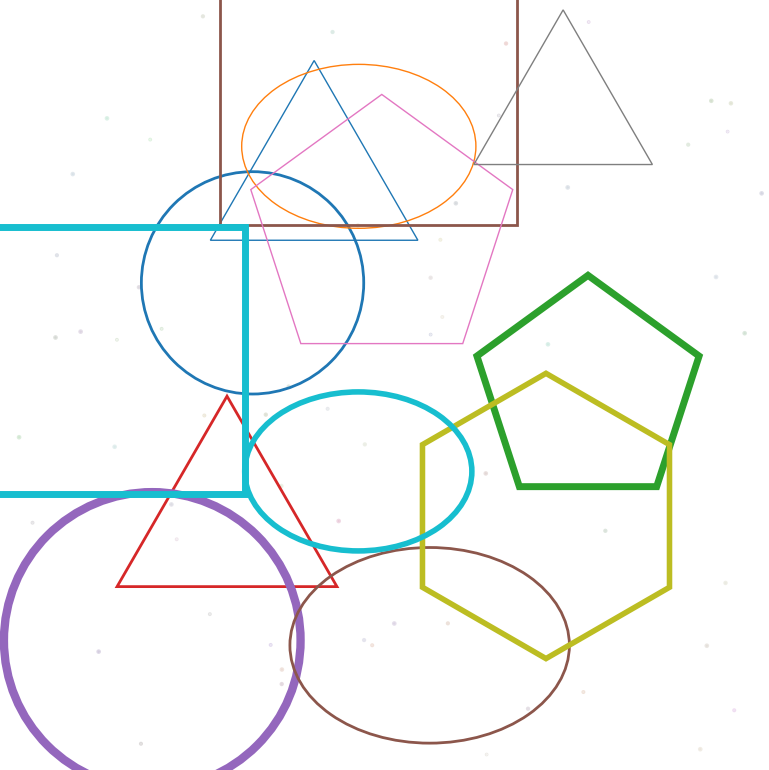[{"shape": "triangle", "thickness": 0.5, "radius": 0.78, "center": [0.408, 0.766]}, {"shape": "circle", "thickness": 1, "radius": 0.72, "center": [0.328, 0.633]}, {"shape": "oval", "thickness": 0.5, "radius": 0.76, "center": [0.466, 0.81]}, {"shape": "pentagon", "thickness": 2.5, "radius": 0.76, "center": [0.764, 0.491]}, {"shape": "triangle", "thickness": 1, "radius": 0.82, "center": [0.295, 0.321]}, {"shape": "circle", "thickness": 3, "radius": 0.96, "center": [0.198, 0.168]}, {"shape": "oval", "thickness": 1, "radius": 0.91, "center": [0.558, 0.162]}, {"shape": "square", "thickness": 1, "radius": 0.96, "center": [0.479, 0.9]}, {"shape": "pentagon", "thickness": 0.5, "radius": 0.89, "center": [0.496, 0.698]}, {"shape": "triangle", "thickness": 0.5, "radius": 0.67, "center": [0.731, 0.853]}, {"shape": "hexagon", "thickness": 2, "radius": 0.93, "center": [0.709, 0.33]}, {"shape": "square", "thickness": 2.5, "radius": 0.87, "center": [0.145, 0.532]}, {"shape": "oval", "thickness": 2, "radius": 0.74, "center": [0.465, 0.388]}]